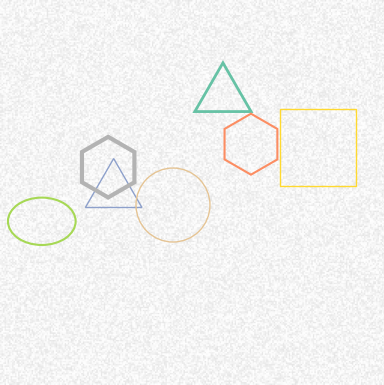[{"shape": "triangle", "thickness": 2, "radius": 0.42, "center": [0.579, 0.752]}, {"shape": "hexagon", "thickness": 1.5, "radius": 0.4, "center": [0.652, 0.626]}, {"shape": "triangle", "thickness": 1, "radius": 0.42, "center": [0.295, 0.503]}, {"shape": "oval", "thickness": 1.5, "radius": 0.44, "center": [0.109, 0.425]}, {"shape": "square", "thickness": 1, "radius": 0.5, "center": [0.826, 0.618]}, {"shape": "circle", "thickness": 1, "radius": 0.48, "center": [0.449, 0.467]}, {"shape": "hexagon", "thickness": 3, "radius": 0.39, "center": [0.281, 0.566]}]